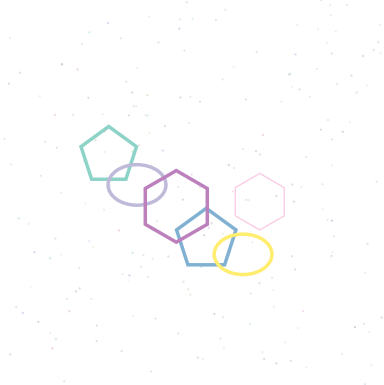[{"shape": "pentagon", "thickness": 2.5, "radius": 0.38, "center": [0.282, 0.596]}, {"shape": "oval", "thickness": 2.5, "radius": 0.38, "center": [0.356, 0.52]}, {"shape": "pentagon", "thickness": 2.5, "radius": 0.41, "center": [0.536, 0.378]}, {"shape": "hexagon", "thickness": 1, "radius": 0.37, "center": [0.675, 0.476]}, {"shape": "hexagon", "thickness": 2.5, "radius": 0.46, "center": [0.458, 0.464]}, {"shape": "oval", "thickness": 2.5, "radius": 0.38, "center": [0.631, 0.339]}]